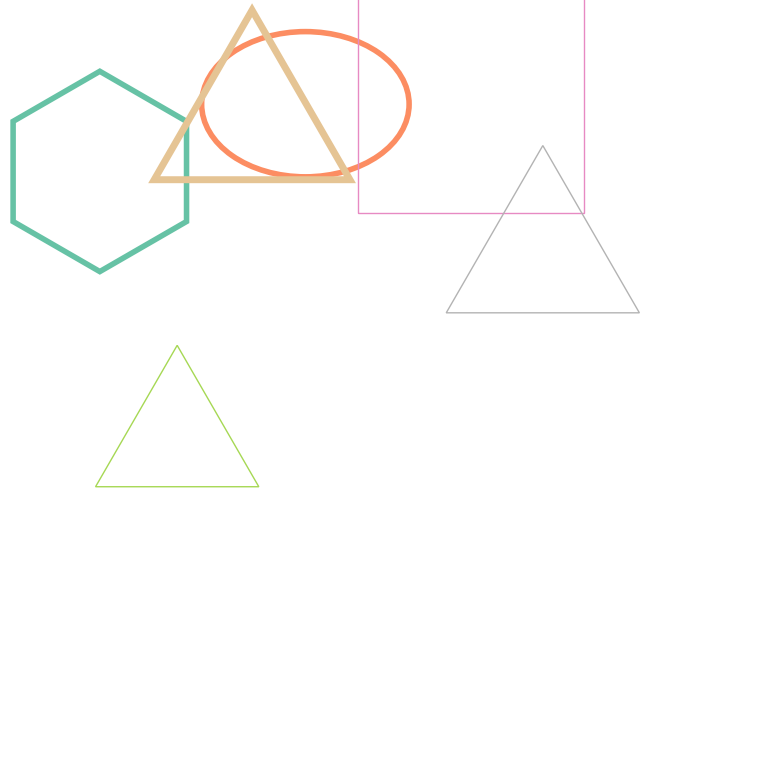[{"shape": "hexagon", "thickness": 2, "radius": 0.65, "center": [0.13, 0.777]}, {"shape": "oval", "thickness": 2, "radius": 0.67, "center": [0.397, 0.865]}, {"shape": "square", "thickness": 0.5, "radius": 0.73, "center": [0.611, 0.87]}, {"shape": "triangle", "thickness": 0.5, "radius": 0.61, "center": [0.23, 0.429]}, {"shape": "triangle", "thickness": 2.5, "radius": 0.73, "center": [0.327, 0.84]}, {"shape": "triangle", "thickness": 0.5, "radius": 0.72, "center": [0.705, 0.666]}]